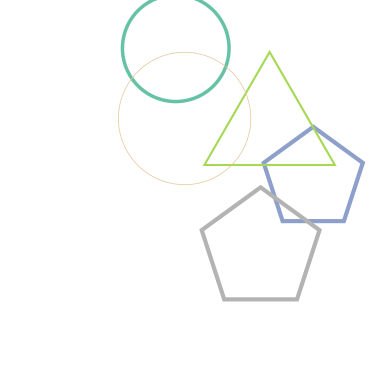[{"shape": "circle", "thickness": 2.5, "radius": 0.69, "center": [0.456, 0.875]}, {"shape": "pentagon", "thickness": 3, "radius": 0.68, "center": [0.814, 0.535]}, {"shape": "triangle", "thickness": 1.5, "radius": 0.98, "center": [0.7, 0.669]}, {"shape": "circle", "thickness": 0.5, "radius": 0.86, "center": [0.479, 0.692]}, {"shape": "pentagon", "thickness": 3, "radius": 0.8, "center": [0.677, 0.353]}]